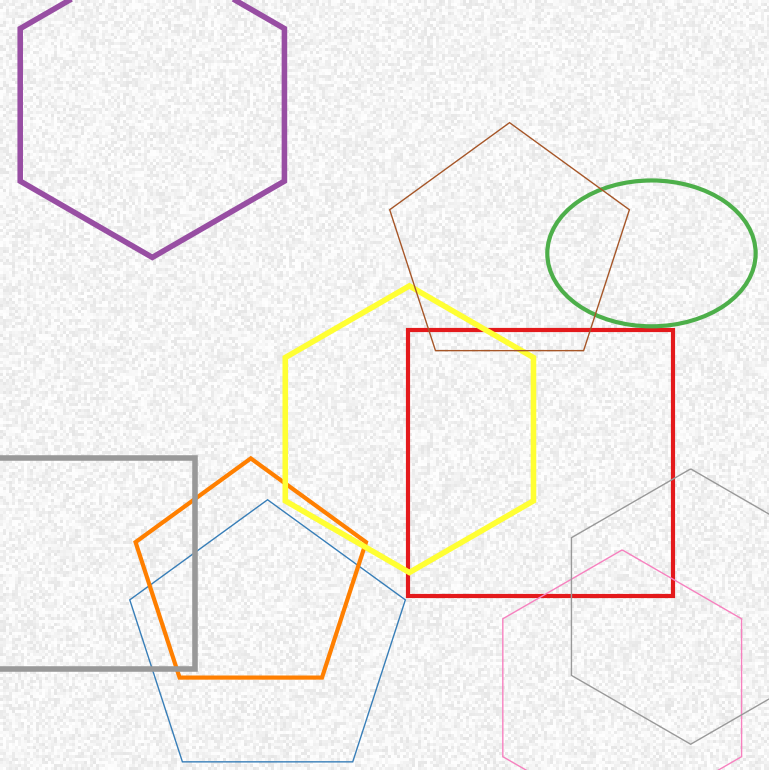[{"shape": "square", "thickness": 1.5, "radius": 0.86, "center": [0.702, 0.399]}, {"shape": "pentagon", "thickness": 0.5, "radius": 0.94, "center": [0.347, 0.163]}, {"shape": "oval", "thickness": 1.5, "radius": 0.68, "center": [0.846, 0.671]}, {"shape": "hexagon", "thickness": 2, "radius": 0.99, "center": [0.198, 0.864]}, {"shape": "pentagon", "thickness": 1.5, "radius": 0.79, "center": [0.326, 0.247]}, {"shape": "hexagon", "thickness": 2, "radius": 0.93, "center": [0.532, 0.443]}, {"shape": "pentagon", "thickness": 0.5, "radius": 0.82, "center": [0.662, 0.677]}, {"shape": "hexagon", "thickness": 0.5, "radius": 0.9, "center": [0.808, 0.107]}, {"shape": "hexagon", "thickness": 0.5, "radius": 0.89, "center": [0.897, 0.212]}, {"shape": "square", "thickness": 2, "radius": 0.68, "center": [0.117, 0.269]}]